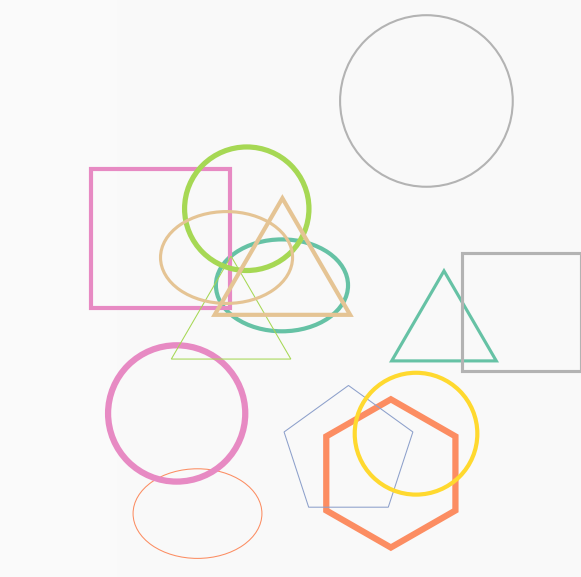[{"shape": "triangle", "thickness": 1.5, "radius": 0.52, "center": [0.764, 0.426]}, {"shape": "oval", "thickness": 2, "radius": 0.57, "center": [0.485, 0.505]}, {"shape": "oval", "thickness": 0.5, "radius": 0.55, "center": [0.34, 0.11]}, {"shape": "hexagon", "thickness": 3, "radius": 0.64, "center": [0.672, 0.179]}, {"shape": "pentagon", "thickness": 0.5, "radius": 0.58, "center": [0.6, 0.215]}, {"shape": "circle", "thickness": 3, "radius": 0.59, "center": [0.304, 0.283]}, {"shape": "square", "thickness": 2, "radius": 0.6, "center": [0.276, 0.586]}, {"shape": "triangle", "thickness": 0.5, "radius": 0.59, "center": [0.398, 0.437]}, {"shape": "circle", "thickness": 2.5, "radius": 0.53, "center": [0.425, 0.638]}, {"shape": "circle", "thickness": 2, "radius": 0.53, "center": [0.716, 0.248]}, {"shape": "oval", "thickness": 1.5, "radius": 0.57, "center": [0.39, 0.553]}, {"shape": "triangle", "thickness": 2, "radius": 0.67, "center": [0.486, 0.521]}, {"shape": "circle", "thickness": 1, "radius": 0.74, "center": [0.734, 0.824]}, {"shape": "square", "thickness": 1.5, "radius": 0.51, "center": [0.897, 0.459]}]